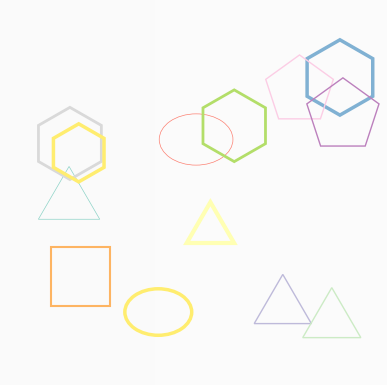[{"shape": "triangle", "thickness": 0.5, "radius": 0.46, "center": [0.178, 0.476]}, {"shape": "triangle", "thickness": 3, "radius": 0.35, "center": [0.543, 0.404]}, {"shape": "triangle", "thickness": 1, "radius": 0.43, "center": [0.73, 0.202]}, {"shape": "oval", "thickness": 0.5, "radius": 0.48, "center": [0.506, 0.638]}, {"shape": "hexagon", "thickness": 2.5, "radius": 0.49, "center": [0.877, 0.799]}, {"shape": "square", "thickness": 1.5, "radius": 0.39, "center": [0.208, 0.282]}, {"shape": "hexagon", "thickness": 2, "radius": 0.47, "center": [0.604, 0.673]}, {"shape": "pentagon", "thickness": 1, "radius": 0.46, "center": [0.773, 0.766]}, {"shape": "hexagon", "thickness": 2, "radius": 0.47, "center": [0.18, 0.627]}, {"shape": "pentagon", "thickness": 1, "radius": 0.49, "center": [0.885, 0.7]}, {"shape": "triangle", "thickness": 1, "radius": 0.43, "center": [0.856, 0.166]}, {"shape": "hexagon", "thickness": 2.5, "radius": 0.38, "center": [0.203, 0.603]}, {"shape": "oval", "thickness": 2.5, "radius": 0.43, "center": [0.408, 0.19]}]